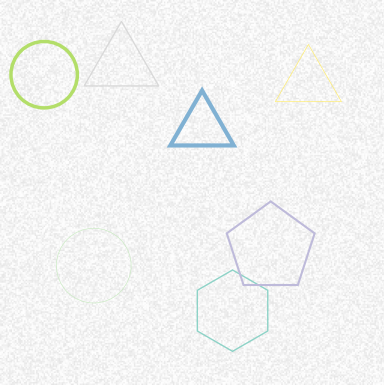[{"shape": "hexagon", "thickness": 1, "radius": 0.53, "center": [0.604, 0.193]}, {"shape": "pentagon", "thickness": 1.5, "radius": 0.6, "center": [0.703, 0.357]}, {"shape": "triangle", "thickness": 3, "radius": 0.48, "center": [0.525, 0.67]}, {"shape": "circle", "thickness": 2.5, "radius": 0.43, "center": [0.115, 0.806]}, {"shape": "triangle", "thickness": 1, "radius": 0.56, "center": [0.315, 0.833]}, {"shape": "circle", "thickness": 0.5, "radius": 0.49, "center": [0.244, 0.31]}, {"shape": "triangle", "thickness": 0.5, "radius": 0.5, "center": [0.801, 0.785]}]